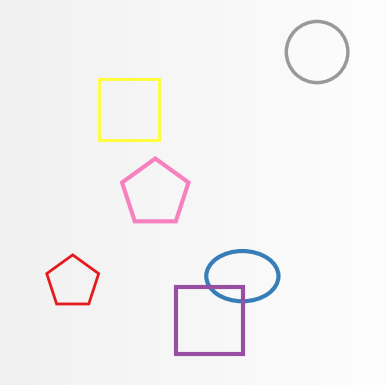[{"shape": "pentagon", "thickness": 2, "radius": 0.35, "center": [0.188, 0.267]}, {"shape": "oval", "thickness": 3, "radius": 0.47, "center": [0.625, 0.283]}, {"shape": "square", "thickness": 3, "radius": 0.43, "center": [0.54, 0.167]}, {"shape": "square", "thickness": 2, "radius": 0.39, "center": [0.333, 0.716]}, {"shape": "pentagon", "thickness": 3, "radius": 0.45, "center": [0.401, 0.498]}, {"shape": "circle", "thickness": 2.5, "radius": 0.4, "center": [0.818, 0.865]}]